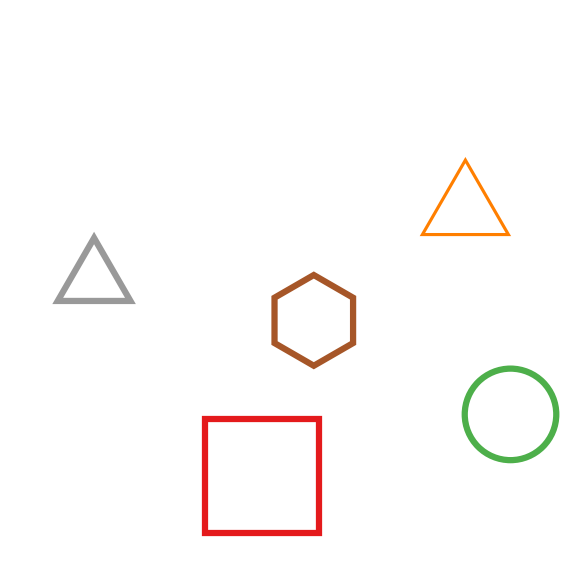[{"shape": "square", "thickness": 3, "radius": 0.49, "center": [0.454, 0.175]}, {"shape": "circle", "thickness": 3, "radius": 0.4, "center": [0.884, 0.282]}, {"shape": "triangle", "thickness": 1.5, "radius": 0.43, "center": [0.806, 0.636]}, {"shape": "hexagon", "thickness": 3, "radius": 0.39, "center": [0.543, 0.444]}, {"shape": "triangle", "thickness": 3, "radius": 0.36, "center": [0.163, 0.514]}]